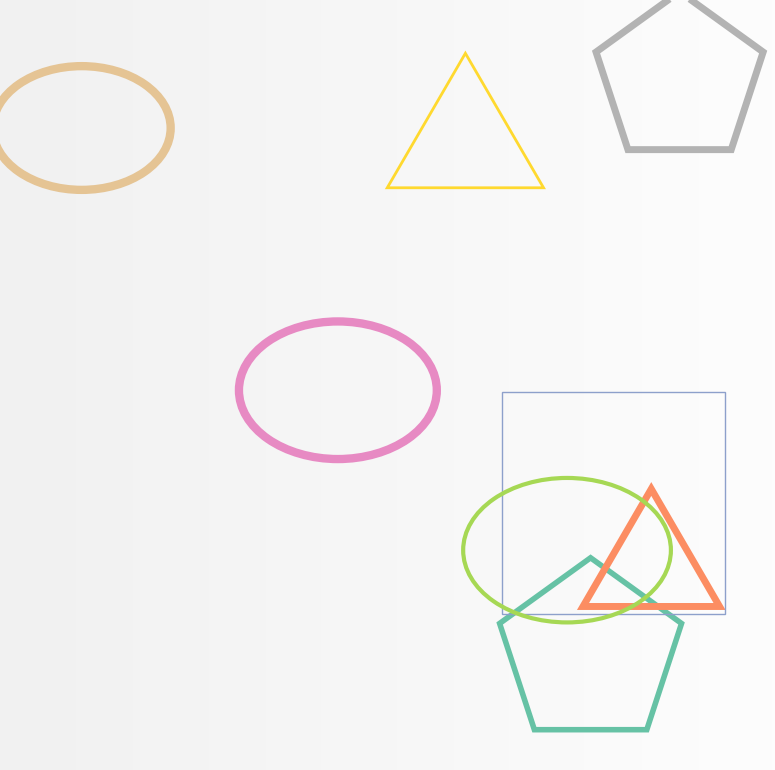[{"shape": "pentagon", "thickness": 2, "radius": 0.62, "center": [0.762, 0.152]}, {"shape": "triangle", "thickness": 2.5, "radius": 0.51, "center": [0.84, 0.263]}, {"shape": "square", "thickness": 0.5, "radius": 0.72, "center": [0.792, 0.347]}, {"shape": "oval", "thickness": 3, "radius": 0.64, "center": [0.436, 0.493]}, {"shape": "oval", "thickness": 1.5, "radius": 0.67, "center": [0.732, 0.285]}, {"shape": "triangle", "thickness": 1, "radius": 0.58, "center": [0.601, 0.814]}, {"shape": "oval", "thickness": 3, "radius": 0.57, "center": [0.105, 0.834]}, {"shape": "pentagon", "thickness": 2.5, "radius": 0.57, "center": [0.877, 0.897]}]